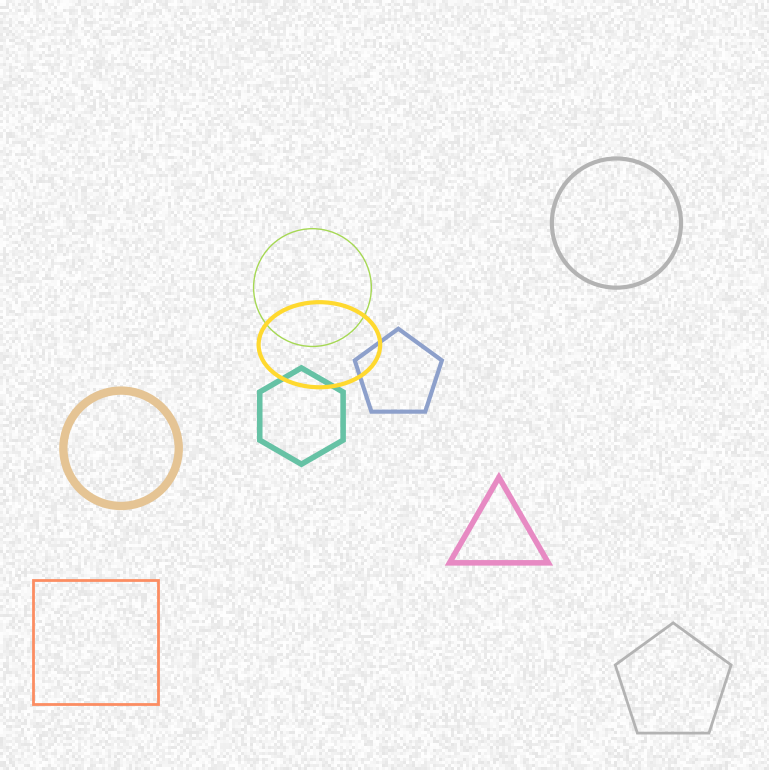[{"shape": "hexagon", "thickness": 2, "radius": 0.31, "center": [0.391, 0.46]}, {"shape": "square", "thickness": 1, "radius": 0.4, "center": [0.124, 0.166]}, {"shape": "pentagon", "thickness": 1.5, "radius": 0.3, "center": [0.517, 0.514]}, {"shape": "triangle", "thickness": 2, "radius": 0.37, "center": [0.648, 0.306]}, {"shape": "circle", "thickness": 0.5, "radius": 0.38, "center": [0.406, 0.627]}, {"shape": "oval", "thickness": 1.5, "radius": 0.39, "center": [0.415, 0.552]}, {"shape": "circle", "thickness": 3, "radius": 0.37, "center": [0.157, 0.418]}, {"shape": "circle", "thickness": 1.5, "radius": 0.42, "center": [0.801, 0.71]}, {"shape": "pentagon", "thickness": 1, "radius": 0.4, "center": [0.874, 0.112]}]